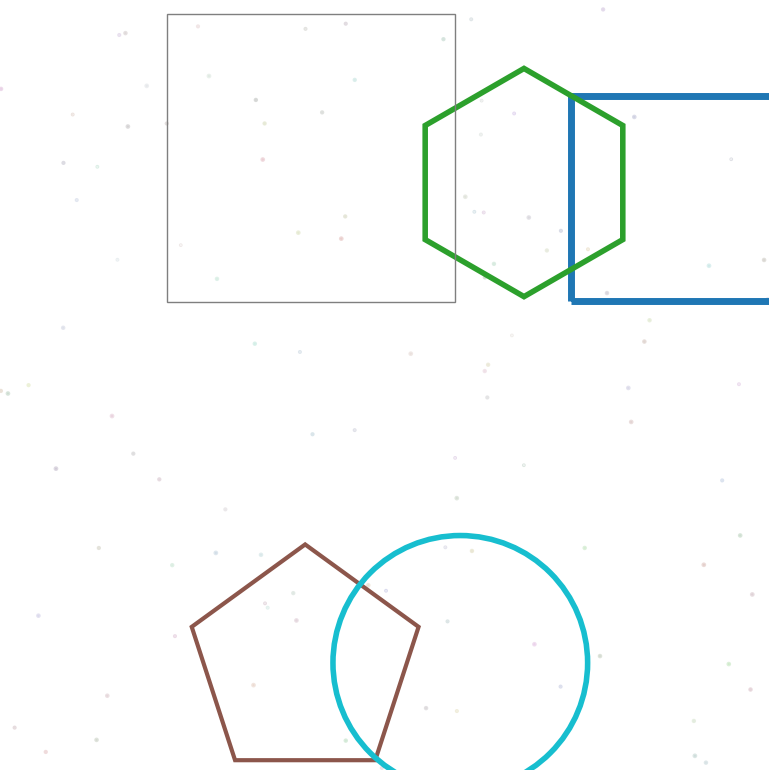[{"shape": "square", "thickness": 2.5, "radius": 0.67, "center": [0.876, 0.742]}, {"shape": "hexagon", "thickness": 2, "radius": 0.74, "center": [0.681, 0.763]}, {"shape": "pentagon", "thickness": 1.5, "radius": 0.77, "center": [0.396, 0.138]}, {"shape": "square", "thickness": 0.5, "radius": 0.94, "center": [0.404, 0.795]}, {"shape": "circle", "thickness": 2, "radius": 0.83, "center": [0.598, 0.139]}]